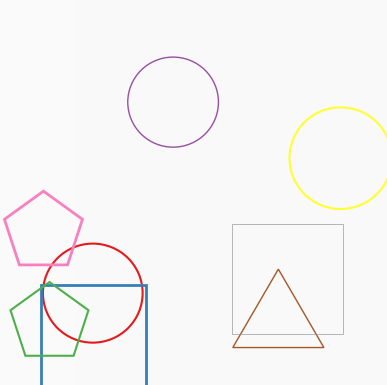[{"shape": "circle", "thickness": 1.5, "radius": 0.64, "center": [0.239, 0.239]}, {"shape": "square", "thickness": 2, "radius": 0.68, "center": [0.242, 0.123]}, {"shape": "pentagon", "thickness": 1.5, "radius": 0.53, "center": [0.128, 0.162]}, {"shape": "circle", "thickness": 1, "radius": 0.58, "center": [0.447, 0.735]}, {"shape": "circle", "thickness": 1.5, "radius": 0.66, "center": [0.879, 0.589]}, {"shape": "triangle", "thickness": 1, "radius": 0.68, "center": [0.718, 0.165]}, {"shape": "pentagon", "thickness": 2, "radius": 0.53, "center": [0.112, 0.398]}, {"shape": "square", "thickness": 0.5, "radius": 0.72, "center": [0.743, 0.274]}]